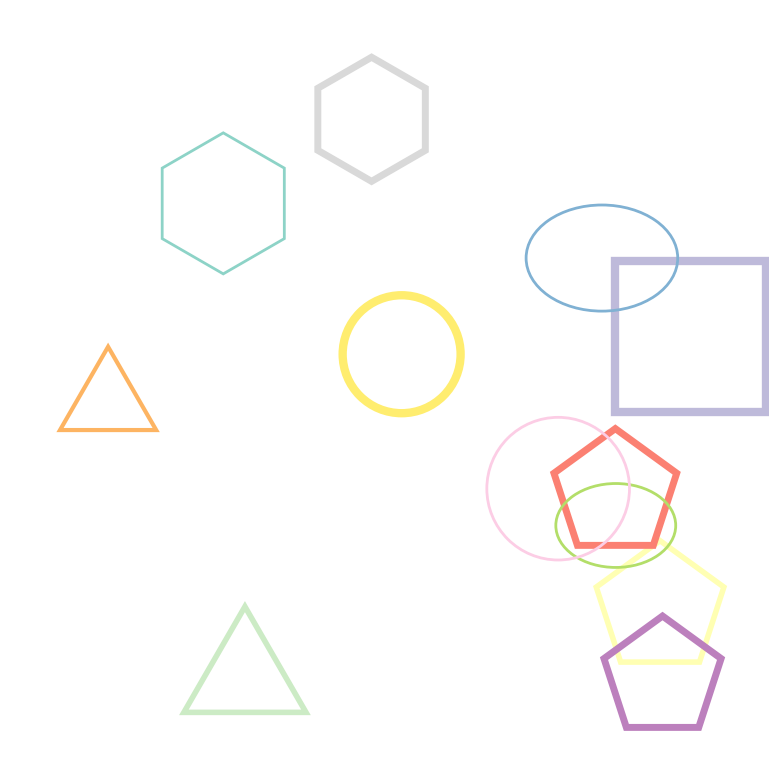[{"shape": "hexagon", "thickness": 1, "radius": 0.46, "center": [0.29, 0.736]}, {"shape": "pentagon", "thickness": 2, "radius": 0.44, "center": [0.857, 0.211]}, {"shape": "square", "thickness": 3, "radius": 0.49, "center": [0.897, 0.563]}, {"shape": "pentagon", "thickness": 2.5, "radius": 0.42, "center": [0.799, 0.36]}, {"shape": "oval", "thickness": 1, "radius": 0.49, "center": [0.782, 0.665]}, {"shape": "triangle", "thickness": 1.5, "radius": 0.36, "center": [0.14, 0.478]}, {"shape": "oval", "thickness": 1, "radius": 0.39, "center": [0.8, 0.318]}, {"shape": "circle", "thickness": 1, "radius": 0.46, "center": [0.725, 0.365]}, {"shape": "hexagon", "thickness": 2.5, "radius": 0.4, "center": [0.483, 0.845]}, {"shape": "pentagon", "thickness": 2.5, "radius": 0.4, "center": [0.86, 0.12]}, {"shape": "triangle", "thickness": 2, "radius": 0.46, "center": [0.318, 0.121]}, {"shape": "circle", "thickness": 3, "radius": 0.38, "center": [0.522, 0.54]}]